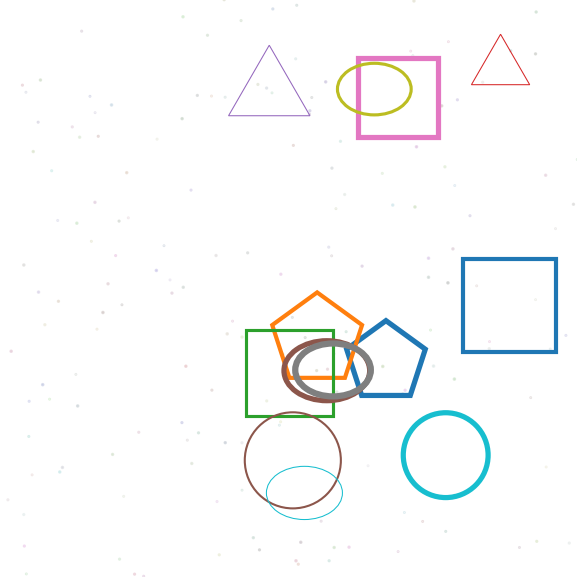[{"shape": "square", "thickness": 2, "radius": 0.4, "center": [0.883, 0.47]}, {"shape": "pentagon", "thickness": 2.5, "radius": 0.36, "center": [0.668, 0.372]}, {"shape": "pentagon", "thickness": 2, "radius": 0.41, "center": [0.549, 0.411]}, {"shape": "square", "thickness": 1.5, "radius": 0.37, "center": [0.501, 0.354]}, {"shape": "triangle", "thickness": 0.5, "radius": 0.29, "center": [0.867, 0.882]}, {"shape": "triangle", "thickness": 0.5, "radius": 0.41, "center": [0.466, 0.839]}, {"shape": "oval", "thickness": 2.5, "radius": 0.37, "center": [0.566, 0.357]}, {"shape": "circle", "thickness": 1, "radius": 0.42, "center": [0.507, 0.202]}, {"shape": "square", "thickness": 2.5, "radius": 0.35, "center": [0.689, 0.83]}, {"shape": "oval", "thickness": 3, "radius": 0.33, "center": [0.577, 0.359]}, {"shape": "oval", "thickness": 1.5, "radius": 0.32, "center": [0.648, 0.845]}, {"shape": "oval", "thickness": 0.5, "radius": 0.33, "center": [0.527, 0.146]}, {"shape": "circle", "thickness": 2.5, "radius": 0.37, "center": [0.772, 0.211]}]